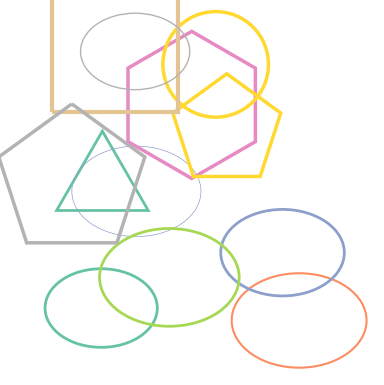[{"shape": "oval", "thickness": 2, "radius": 0.73, "center": [0.263, 0.2]}, {"shape": "triangle", "thickness": 2, "radius": 0.69, "center": [0.266, 0.522]}, {"shape": "oval", "thickness": 1.5, "radius": 0.88, "center": [0.777, 0.168]}, {"shape": "oval", "thickness": 2, "radius": 0.8, "center": [0.734, 0.344]}, {"shape": "oval", "thickness": 0.5, "radius": 0.84, "center": [0.354, 0.503]}, {"shape": "hexagon", "thickness": 2.5, "radius": 0.95, "center": [0.498, 0.728]}, {"shape": "oval", "thickness": 2, "radius": 0.91, "center": [0.44, 0.28]}, {"shape": "circle", "thickness": 2.5, "radius": 0.69, "center": [0.56, 0.833]}, {"shape": "pentagon", "thickness": 2.5, "radius": 0.74, "center": [0.589, 0.661]}, {"shape": "square", "thickness": 3, "radius": 0.82, "center": [0.298, 0.872]}, {"shape": "pentagon", "thickness": 2.5, "radius": 1.0, "center": [0.186, 0.531]}, {"shape": "oval", "thickness": 1, "radius": 0.71, "center": [0.351, 0.866]}]